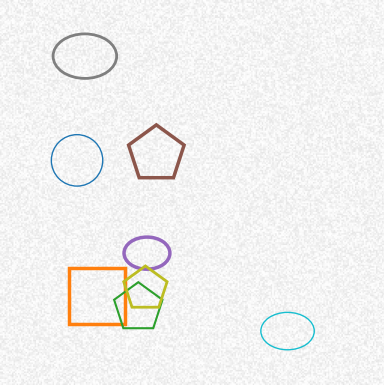[{"shape": "circle", "thickness": 1, "radius": 0.33, "center": [0.2, 0.583]}, {"shape": "square", "thickness": 2.5, "radius": 0.37, "center": [0.251, 0.231]}, {"shape": "pentagon", "thickness": 1.5, "radius": 0.33, "center": [0.359, 0.201]}, {"shape": "oval", "thickness": 2.5, "radius": 0.3, "center": [0.382, 0.342]}, {"shape": "pentagon", "thickness": 2.5, "radius": 0.38, "center": [0.406, 0.6]}, {"shape": "oval", "thickness": 2, "radius": 0.41, "center": [0.22, 0.854]}, {"shape": "pentagon", "thickness": 2, "radius": 0.3, "center": [0.378, 0.25]}, {"shape": "oval", "thickness": 1, "radius": 0.35, "center": [0.747, 0.14]}]